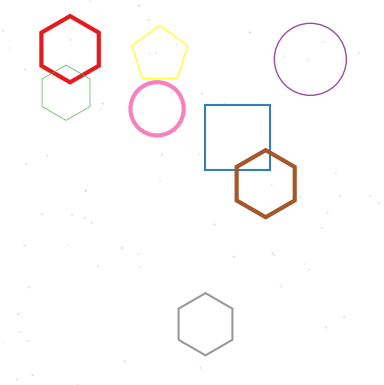[{"shape": "hexagon", "thickness": 3, "radius": 0.43, "center": [0.182, 0.872]}, {"shape": "square", "thickness": 1.5, "radius": 0.42, "center": [0.616, 0.643]}, {"shape": "hexagon", "thickness": 0.5, "radius": 0.36, "center": [0.171, 0.759]}, {"shape": "circle", "thickness": 1, "radius": 0.47, "center": [0.806, 0.846]}, {"shape": "pentagon", "thickness": 1, "radius": 0.38, "center": [0.415, 0.858]}, {"shape": "hexagon", "thickness": 3, "radius": 0.44, "center": [0.69, 0.523]}, {"shape": "circle", "thickness": 3, "radius": 0.35, "center": [0.408, 0.717]}, {"shape": "hexagon", "thickness": 1.5, "radius": 0.4, "center": [0.534, 0.158]}]